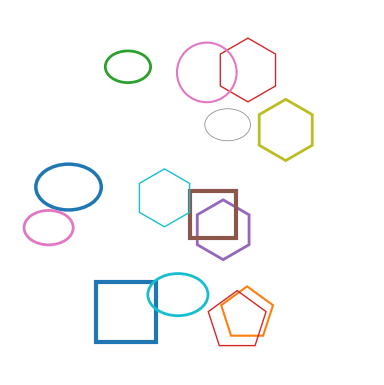[{"shape": "oval", "thickness": 2.5, "radius": 0.43, "center": [0.178, 0.514]}, {"shape": "square", "thickness": 3, "radius": 0.39, "center": [0.327, 0.19]}, {"shape": "pentagon", "thickness": 1.5, "radius": 0.35, "center": [0.642, 0.185]}, {"shape": "oval", "thickness": 2, "radius": 0.29, "center": [0.332, 0.827]}, {"shape": "hexagon", "thickness": 1, "radius": 0.41, "center": [0.644, 0.818]}, {"shape": "pentagon", "thickness": 1, "radius": 0.39, "center": [0.616, 0.166]}, {"shape": "hexagon", "thickness": 2, "radius": 0.39, "center": [0.58, 0.403]}, {"shape": "square", "thickness": 3, "radius": 0.3, "center": [0.553, 0.443]}, {"shape": "oval", "thickness": 2, "radius": 0.32, "center": [0.126, 0.409]}, {"shape": "circle", "thickness": 1.5, "radius": 0.39, "center": [0.537, 0.812]}, {"shape": "oval", "thickness": 0.5, "radius": 0.3, "center": [0.591, 0.676]}, {"shape": "hexagon", "thickness": 2, "radius": 0.4, "center": [0.742, 0.662]}, {"shape": "hexagon", "thickness": 1, "radius": 0.38, "center": [0.427, 0.486]}, {"shape": "oval", "thickness": 2, "radius": 0.39, "center": [0.462, 0.235]}]